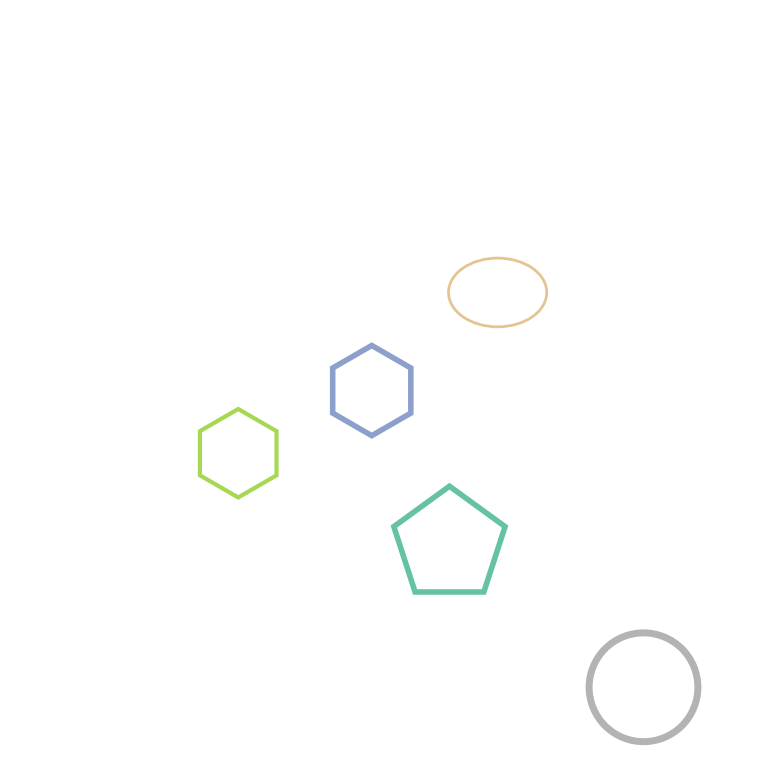[{"shape": "pentagon", "thickness": 2, "radius": 0.38, "center": [0.584, 0.293]}, {"shape": "hexagon", "thickness": 2, "radius": 0.29, "center": [0.483, 0.493]}, {"shape": "hexagon", "thickness": 1.5, "radius": 0.29, "center": [0.309, 0.411]}, {"shape": "oval", "thickness": 1, "radius": 0.32, "center": [0.646, 0.62]}, {"shape": "circle", "thickness": 2.5, "radius": 0.35, "center": [0.836, 0.107]}]